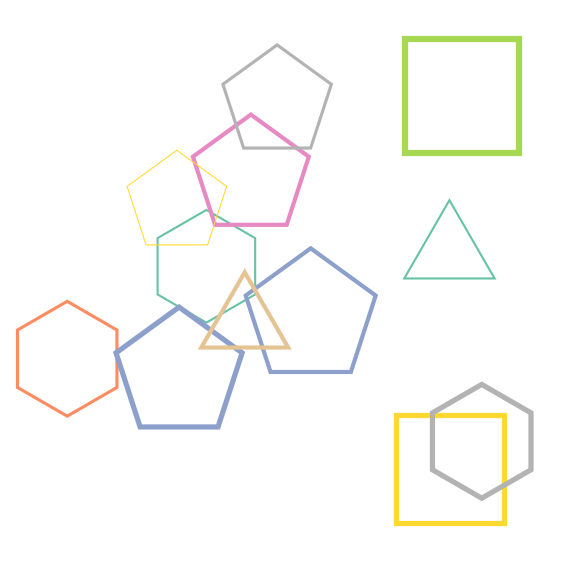[{"shape": "triangle", "thickness": 1, "radius": 0.45, "center": [0.778, 0.562]}, {"shape": "hexagon", "thickness": 1, "radius": 0.49, "center": [0.357, 0.538]}, {"shape": "hexagon", "thickness": 1.5, "radius": 0.5, "center": [0.116, 0.378]}, {"shape": "pentagon", "thickness": 2, "radius": 0.59, "center": [0.538, 0.451]}, {"shape": "pentagon", "thickness": 2.5, "radius": 0.57, "center": [0.31, 0.353]}, {"shape": "pentagon", "thickness": 2, "radius": 0.53, "center": [0.434, 0.695]}, {"shape": "square", "thickness": 3, "radius": 0.49, "center": [0.799, 0.833]}, {"shape": "square", "thickness": 2.5, "radius": 0.47, "center": [0.779, 0.188]}, {"shape": "pentagon", "thickness": 0.5, "radius": 0.45, "center": [0.306, 0.648]}, {"shape": "triangle", "thickness": 2, "radius": 0.43, "center": [0.424, 0.441]}, {"shape": "pentagon", "thickness": 1.5, "radius": 0.49, "center": [0.48, 0.823]}, {"shape": "hexagon", "thickness": 2.5, "radius": 0.49, "center": [0.834, 0.235]}]